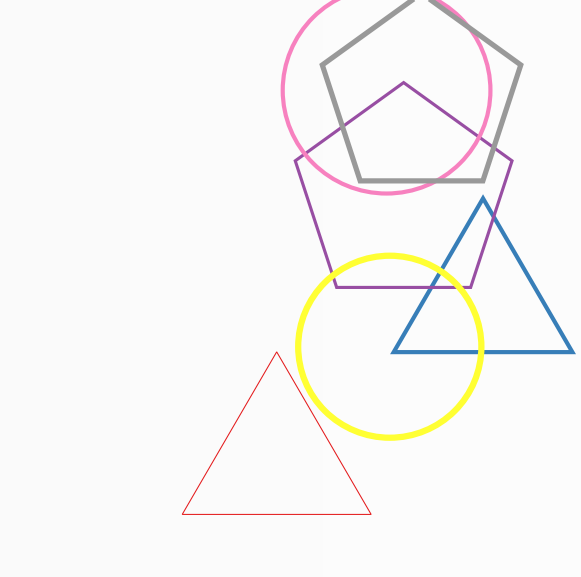[{"shape": "triangle", "thickness": 0.5, "radius": 0.94, "center": [0.476, 0.202]}, {"shape": "triangle", "thickness": 2, "radius": 0.89, "center": [0.831, 0.478]}, {"shape": "pentagon", "thickness": 1.5, "radius": 0.98, "center": [0.694, 0.66]}, {"shape": "circle", "thickness": 3, "radius": 0.79, "center": [0.671, 0.399]}, {"shape": "circle", "thickness": 2, "radius": 0.89, "center": [0.665, 0.843]}, {"shape": "pentagon", "thickness": 2.5, "radius": 0.9, "center": [0.725, 0.831]}]